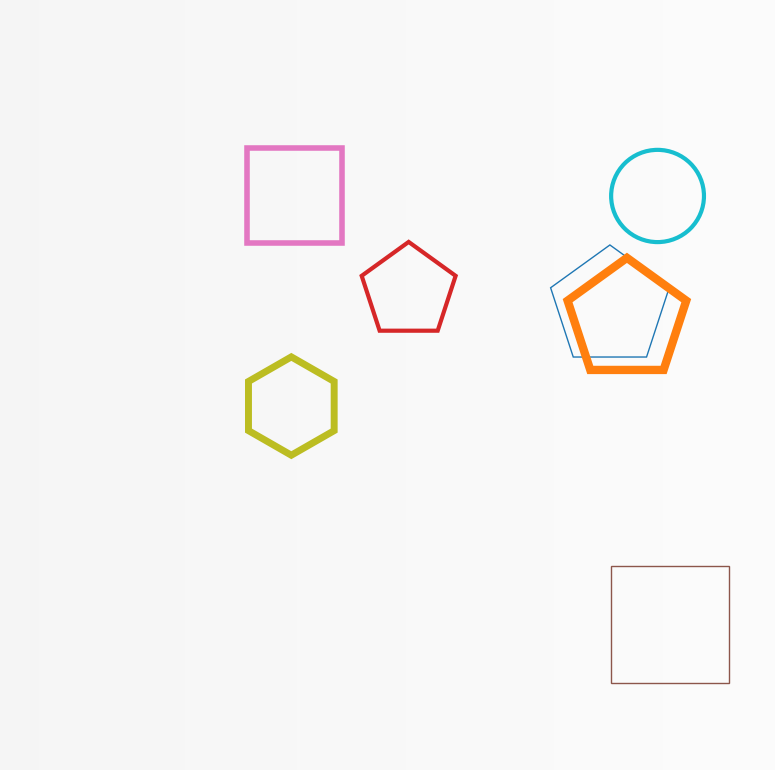[{"shape": "pentagon", "thickness": 0.5, "radius": 0.4, "center": [0.787, 0.601]}, {"shape": "pentagon", "thickness": 3, "radius": 0.4, "center": [0.809, 0.585]}, {"shape": "pentagon", "thickness": 1.5, "radius": 0.32, "center": [0.527, 0.622]}, {"shape": "square", "thickness": 0.5, "radius": 0.38, "center": [0.864, 0.189]}, {"shape": "square", "thickness": 2, "radius": 0.31, "center": [0.38, 0.746]}, {"shape": "hexagon", "thickness": 2.5, "radius": 0.32, "center": [0.376, 0.473]}, {"shape": "circle", "thickness": 1.5, "radius": 0.3, "center": [0.848, 0.745]}]